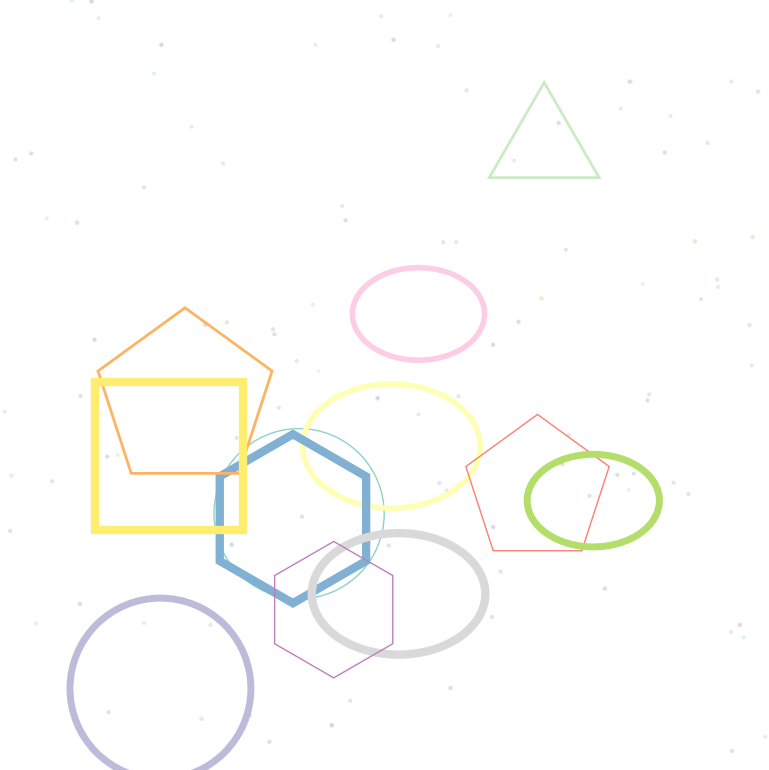[{"shape": "circle", "thickness": 0.5, "radius": 0.55, "center": [0.388, 0.333]}, {"shape": "oval", "thickness": 2, "radius": 0.58, "center": [0.508, 0.421]}, {"shape": "circle", "thickness": 2.5, "radius": 0.59, "center": [0.208, 0.106]}, {"shape": "pentagon", "thickness": 0.5, "radius": 0.49, "center": [0.698, 0.364]}, {"shape": "hexagon", "thickness": 3, "radius": 0.55, "center": [0.38, 0.326]}, {"shape": "pentagon", "thickness": 1, "radius": 0.59, "center": [0.24, 0.481]}, {"shape": "oval", "thickness": 2.5, "radius": 0.43, "center": [0.77, 0.35]}, {"shape": "oval", "thickness": 2, "radius": 0.43, "center": [0.543, 0.592]}, {"shape": "oval", "thickness": 3, "radius": 0.56, "center": [0.518, 0.229]}, {"shape": "hexagon", "thickness": 0.5, "radius": 0.44, "center": [0.433, 0.208]}, {"shape": "triangle", "thickness": 1, "radius": 0.41, "center": [0.707, 0.81]}, {"shape": "square", "thickness": 3, "radius": 0.48, "center": [0.22, 0.408]}]